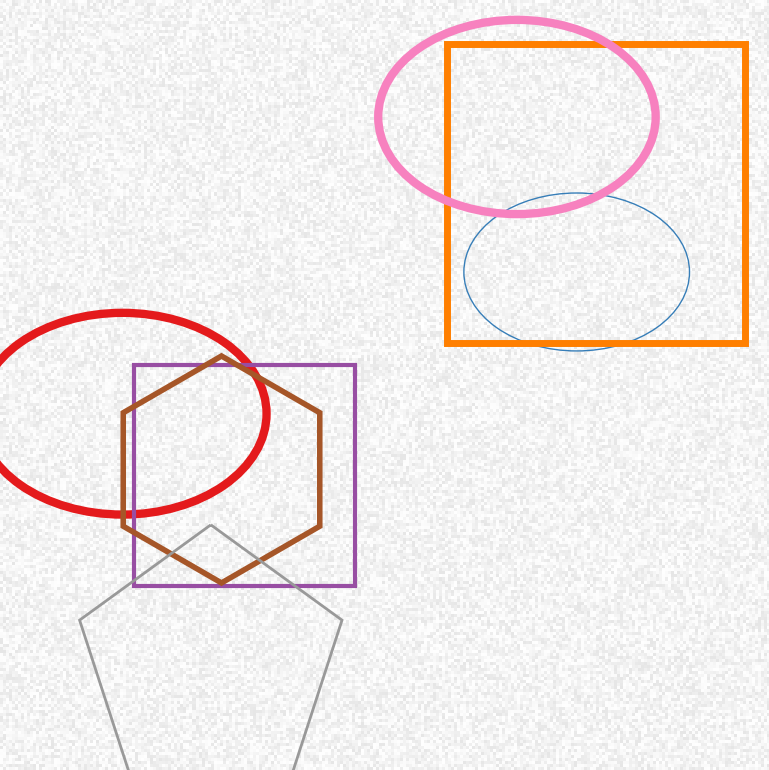[{"shape": "oval", "thickness": 3, "radius": 0.94, "center": [0.159, 0.463]}, {"shape": "oval", "thickness": 0.5, "radius": 0.73, "center": [0.749, 0.647]}, {"shape": "square", "thickness": 1.5, "radius": 0.72, "center": [0.318, 0.382]}, {"shape": "square", "thickness": 2.5, "radius": 0.97, "center": [0.774, 0.749]}, {"shape": "hexagon", "thickness": 2, "radius": 0.74, "center": [0.288, 0.39]}, {"shape": "oval", "thickness": 3, "radius": 0.9, "center": [0.671, 0.848]}, {"shape": "pentagon", "thickness": 1, "radius": 0.9, "center": [0.274, 0.139]}]